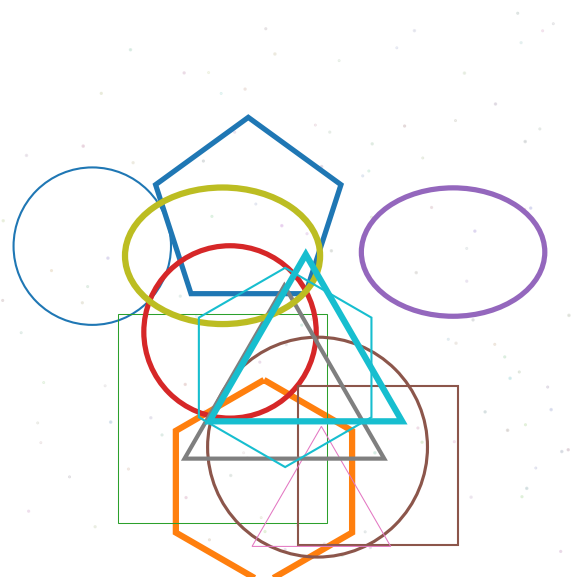[{"shape": "pentagon", "thickness": 2.5, "radius": 0.84, "center": [0.43, 0.627]}, {"shape": "circle", "thickness": 1, "radius": 0.68, "center": [0.16, 0.573]}, {"shape": "hexagon", "thickness": 3, "radius": 0.88, "center": [0.457, 0.165]}, {"shape": "square", "thickness": 0.5, "radius": 0.91, "center": [0.385, 0.274]}, {"shape": "circle", "thickness": 2.5, "radius": 0.75, "center": [0.398, 0.424]}, {"shape": "oval", "thickness": 2.5, "radius": 0.79, "center": [0.785, 0.563]}, {"shape": "square", "thickness": 1, "radius": 0.69, "center": [0.655, 0.193]}, {"shape": "circle", "thickness": 1.5, "radius": 0.95, "center": [0.55, 0.225]}, {"shape": "triangle", "thickness": 0.5, "radius": 0.69, "center": [0.556, 0.122]}, {"shape": "triangle", "thickness": 2, "radius": 1.0, "center": [0.492, 0.305]}, {"shape": "oval", "thickness": 3, "radius": 0.84, "center": [0.385, 0.556]}, {"shape": "hexagon", "thickness": 1, "radius": 0.86, "center": [0.494, 0.363]}, {"shape": "triangle", "thickness": 3, "radius": 0.96, "center": [0.529, 0.366]}]